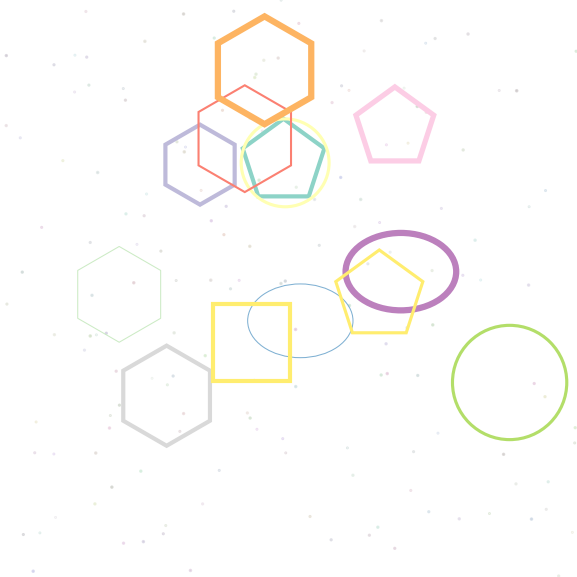[{"shape": "pentagon", "thickness": 2, "radius": 0.37, "center": [0.491, 0.719]}, {"shape": "circle", "thickness": 1.5, "radius": 0.38, "center": [0.494, 0.717]}, {"shape": "hexagon", "thickness": 2, "radius": 0.35, "center": [0.346, 0.714]}, {"shape": "hexagon", "thickness": 1, "radius": 0.46, "center": [0.424, 0.759]}, {"shape": "oval", "thickness": 0.5, "radius": 0.46, "center": [0.52, 0.444]}, {"shape": "hexagon", "thickness": 3, "radius": 0.47, "center": [0.458, 0.877]}, {"shape": "circle", "thickness": 1.5, "radius": 0.49, "center": [0.882, 0.337]}, {"shape": "pentagon", "thickness": 2.5, "radius": 0.35, "center": [0.684, 0.778]}, {"shape": "hexagon", "thickness": 2, "radius": 0.43, "center": [0.289, 0.314]}, {"shape": "oval", "thickness": 3, "radius": 0.48, "center": [0.694, 0.529]}, {"shape": "hexagon", "thickness": 0.5, "radius": 0.41, "center": [0.206, 0.489]}, {"shape": "pentagon", "thickness": 1.5, "radius": 0.4, "center": [0.657, 0.487]}, {"shape": "square", "thickness": 2, "radius": 0.34, "center": [0.435, 0.406]}]